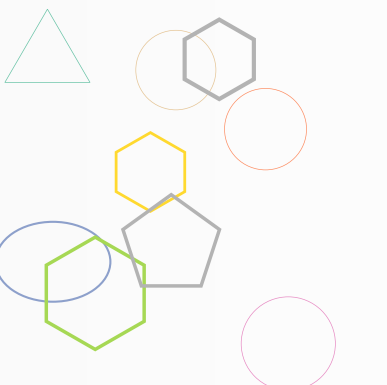[{"shape": "triangle", "thickness": 0.5, "radius": 0.63, "center": [0.122, 0.849]}, {"shape": "circle", "thickness": 0.5, "radius": 0.53, "center": [0.685, 0.665]}, {"shape": "oval", "thickness": 1.5, "radius": 0.74, "center": [0.137, 0.32]}, {"shape": "circle", "thickness": 0.5, "radius": 0.61, "center": [0.744, 0.107]}, {"shape": "hexagon", "thickness": 2.5, "radius": 0.73, "center": [0.246, 0.238]}, {"shape": "hexagon", "thickness": 2, "radius": 0.51, "center": [0.388, 0.553]}, {"shape": "circle", "thickness": 0.5, "radius": 0.52, "center": [0.454, 0.818]}, {"shape": "hexagon", "thickness": 3, "radius": 0.52, "center": [0.566, 0.846]}, {"shape": "pentagon", "thickness": 2.5, "radius": 0.65, "center": [0.442, 0.363]}]